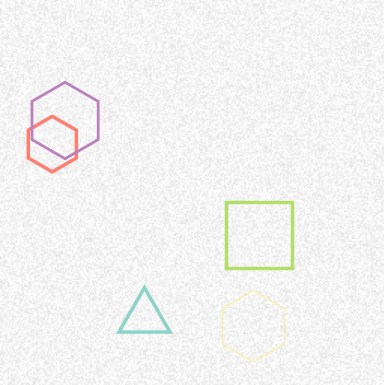[{"shape": "triangle", "thickness": 2.5, "radius": 0.38, "center": [0.375, 0.176]}, {"shape": "hexagon", "thickness": 2.5, "radius": 0.36, "center": [0.136, 0.626]}, {"shape": "square", "thickness": 2.5, "radius": 0.42, "center": [0.673, 0.39]}, {"shape": "hexagon", "thickness": 2, "radius": 0.5, "center": [0.169, 0.687]}, {"shape": "hexagon", "thickness": 0.5, "radius": 0.46, "center": [0.658, 0.152]}]